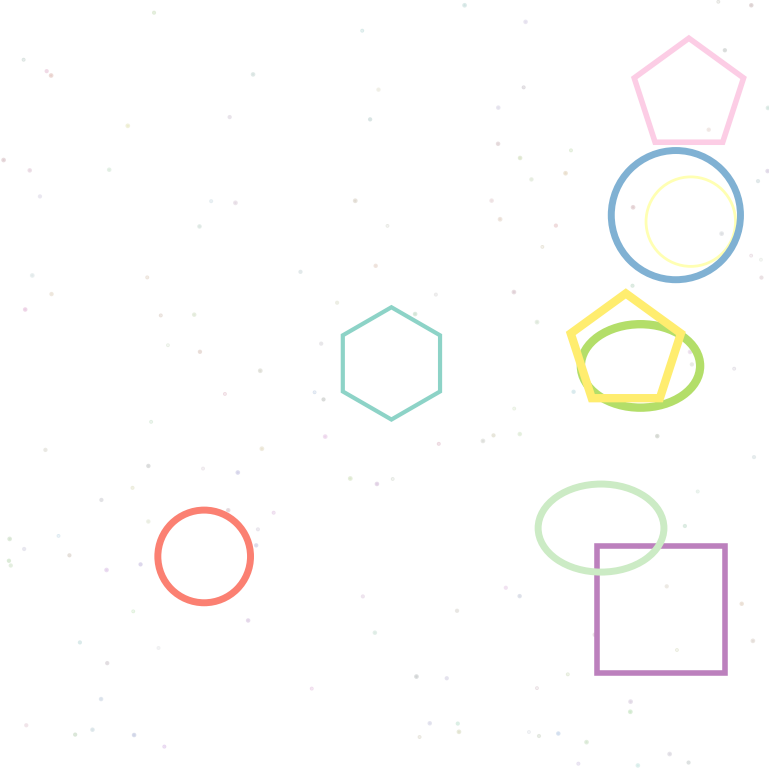[{"shape": "hexagon", "thickness": 1.5, "radius": 0.36, "center": [0.508, 0.528]}, {"shape": "circle", "thickness": 1, "radius": 0.29, "center": [0.897, 0.712]}, {"shape": "circle", "thickness": 2.5, "radius": 0.3, "center": [0.265, 0.277]}, {"shape": "circle", "thickness": 2.5, "radius": 0.42, "center": [0.878, 0.721]}, {"shape": "oval", "thickness": 3, "radius": 0.39, "center": [0.832, 0.525]}, {"shape": "pentagon", "thickness": 2, "radius": 0.37, "center": [0.895, 0.876]}, {"shape": "square", "thickness": 2, "radius": 0.41, "center": [0.858, 0.208]}, {"shape": "oval", "thickness": 2.5, "radius": 0.41, "center": [0.781, 0.314]}, {"shape": "pentagon", "thickness": 3, "radius": 0.38, "center": [0.813, 0.544]}]